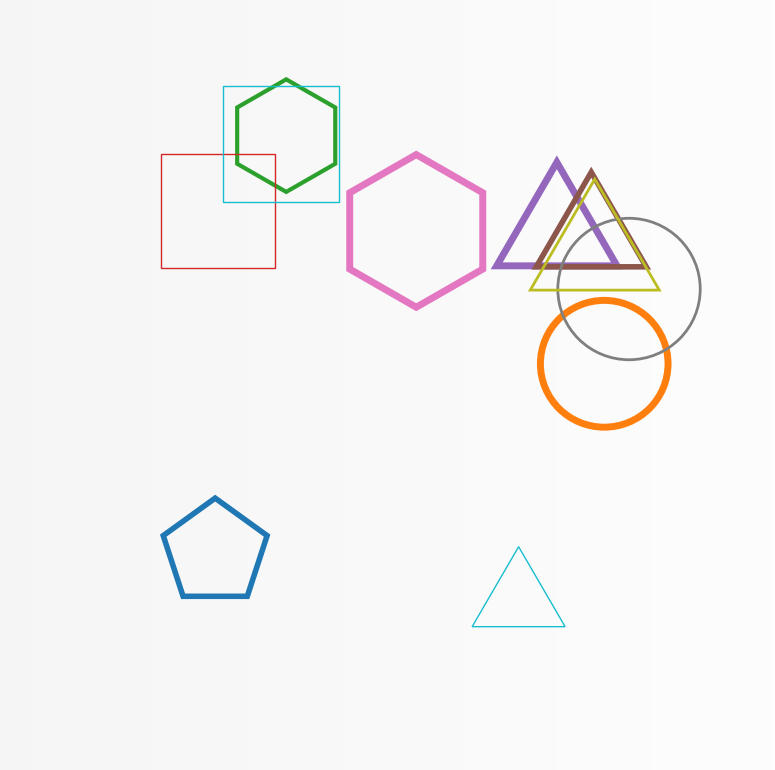[{"shape": "pentagon", "thickness": 2, "radius": 0.35, "center": [0.278, 0.283]}, {"shape": "circle", "thickness": 2.5, "radius": 0.41, "center": [0.78, 0.528]}, {"shape": "hexagon", "thickness": 1.5, "radius": 0.37, "center": [0.369, 0.824]}, {"shape": "square", "thickness": 0.5, "radius": 0.37, "center": [0.282, 0.726]}, {"shape": "triangle", "thickness": 2.5, "radius": 0.45, "center": [0.719, 0.7]}, {"shape": "triangle", "thickness": 2, "radius": 0.41, "center": [0.763, 0.694]}, {"shape": "hexagon", "thickness": 2.5, "radius": 0.5, "center": [0.537, 0.7]}, {"shape": "circle", "thickness": 1, "radius": 0.46, "center": [0.812, 0.625]}, {"shape": "triangle", "thickness": 1, "radius": 0.48, "center": [0.767, 0.671]}, {"shape": "triangle", "thickness": 0.5, "radius": 0.35, "center": [0.669, 0.221]}, {"shape": "square", "thickness": 0.5, "radius": 0.38, "center": [0.363, 0.813]}]